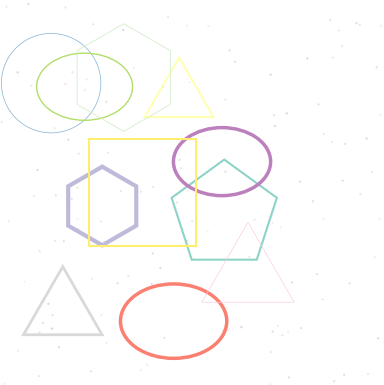[{"shape": "pentagon", "thickness": 1.5, "radius": 0.72, "center": [0.582, 0.442]}, {"shape": "triangle", "thickness": 1.5, "radius": 0.52, "center": [0.465, 0.748]}, {"shape": "hexagon", "thickness": 3, "radius": 0.51, "center": [0.266, 0.465]}, {"shape": "oval", "thickness": 2.5, "radius": 0.69, "center": [0.451, 0.166]}, {"shape": "circle", "thickness": 0.5, "radius": 0.65, "center": [0.133, 0.784]}, {"shape": "oval", "thickness": 1, "radius": 0.62, "center": [0.22, 0.775]}, {"shape": "triangle", "thickness": 0.5, "radius": 0.69, "center": [0.644, 0.284]}, {"shape": "triangle", "thickness": 2, "radius": 0.59, "center": [0.163, 0.189]}, {"shape": "oval", "thickness": 2.5, "radius": 0.63, "center": [0.577, 0.58]}, {"shape": "hexagon", "thickness": 0.5, "radius": 0.7, "center": [0.321, 0.799]}, {"shape": "square", "thickness": 1.5, "radius": 0.69, "center": [0.37, 0.5]}]